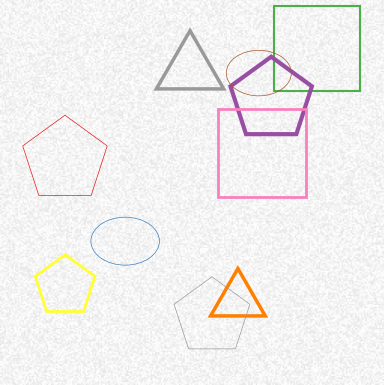[{"shape": "pentagon", "thickness": 0.5, "radius": 0.58, "center": [0.169, 0.585]}, {"shape": "oval", "thickness": 0.5, "radius": 0.44, "center": [0.325, 0.374]}, {"shape": "square", "thickness": 1.5, "radius": 0.55, "center": [0.824, 0.874]}, {"shape": "pentagon", "thickness": 3, "radius": 0.56, "center": [0.704, 0.741]}, {"shape": "triangle", "thickness": 2.5, "radius": 0.41, "center": [0.618, 0.22]}, {"shape": "pentagon", "thickness": 2, "radius": 0.41, "center": [0.169, 0.257]}, {"shape": "oval", "thickness": 0.5, "radius": 0.42, "center": [0.672, 0.81]}, {"shape": "square", "thickness": 2, "radius": 0.57, "center": [0.68, 0.603]}, {"shape": "triangle", "thickness": 2.5, "radius": 0.5, "center": [0.494, 0.82]}, {"shape": "pentagon", "thickness": 0.5, "radius": 0.52, "center": [0.551, 0.178]}]